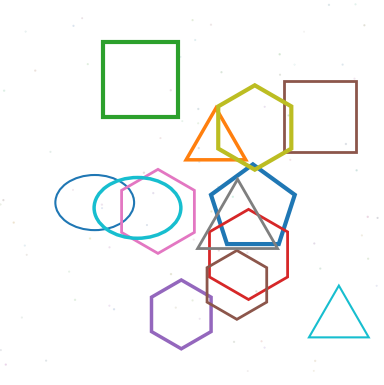[{"shape": "pentagon", "thickness": 3, "radius": 0.57, "center": [0.657, 0.459]}, {"shape": "oval", "thickness": 1.5, "radius": 0.51, "center": [0.246, 0.474]}, {"shape": "triangle", "thickness": 2.5, "radius": 0.45, "center": [0.561, 0.63]}, {"shape": "square", "thickness": 3, "radius": 0.49, "center": [0.366, 0.794]}, {"shape": "hexagon", "thickness": 2, "radius": 0.59, "center": [0.646, 0.339]}, {"shape": "hexagon", "thickness": 2.5, "radius": 0.45, "center": [0.471, 0.183]}, {"shape": "hexagon", "thickness": 2, "radius": 0.45, "center": [0.615, 0.26]}, {"shape": "square", "thickness": 2, "radius": 0.46, "center": [0.831, 0.699]}, {"shape": "hexagon", "thickness": 2, "radius": 0.55, "center": [0.41, 0.451]}, {"shape": "triangle", "thickness": 2, "radius": 0.6, "center": [0.617, 0.414]}, {"shape": "hexagon", "thickness": 3, "radius": 0.55, "center": [0.662, 0.669]}, {"shape": "oval", "thickness": 2.5, "radius": 0.56, "center": [0.357, 0.46]}, {"shape": "triangle", "thickness": 1.5, "radius": 0.45, "center": [0.88, 0.169]}]